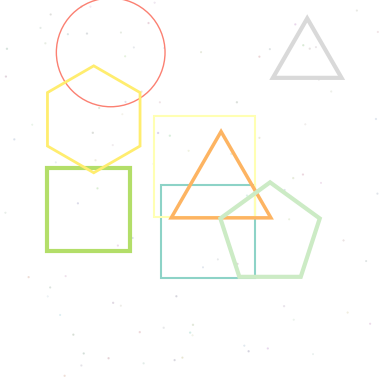[{"shape": "square", "thickness": 1.5, "radius": 0.61, "center": [0.541, 0.399]}, {"shape": "square", "thickness": 1.5, "radius": 0.66, "center": [0.532, 0.567]}, {"shape": "circle", "thickness": 1, "radius": 0.71, "center": [0.288, 0.864]}, {"shape": "triangle", "thickness": 2.5, "radius": 0.75, "center": [0.574, 0.509]}, {"shape": "square", "thickness": 3, "radius": 0.54, "center": [0.23, 0.457]}, {"shape": "triangle", "thickness": 3, "radius": 0.51, "center": [0.798, 0.849]}, {"shape": "pentagon", "thickness": 3, "radius": 0.68, "center": [0.701, 0.391]}, {"shape": "hexagon", "thickness": 2, "radius": 0.69, "center": [0.244, 0.69]}]